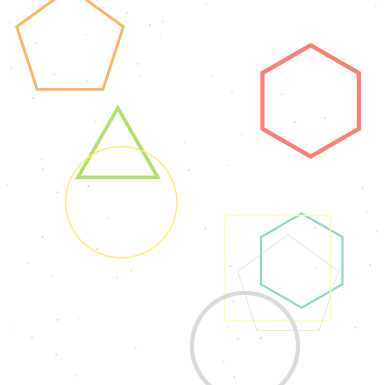[{"shape": "hexagon", "thickness": 1.5, "radius": 0.61, "center": [0.784, 0.323]}, {"shape": "square", "thickness": 1, "radius": 0.68, "center": [0.72, 0.305]}, {"shape": "hexagon", "thickness": 3, "radius": 0.72, "center": [0.807, 0.738]}, {"shape": "pentagon", "thickness": 2, "radius": 0.73, "center": [0.182, 0.886]}, {"shape": "triangle", "thickness": 2.5, "radius": 0.6, "center": [0.306, 0.599]}, {"shape": "circle", "thickness": 3, "radius": 0.69, "center": [0.636, 0.101]}, {"shape": "pentagon", "thickness": 0.5, "radius": 0.69, "center": [0.748, 0.253]}, {"shape": "circle", "thickness": 1, "radius": 0.72, "center": [0.315, 0.475]}]